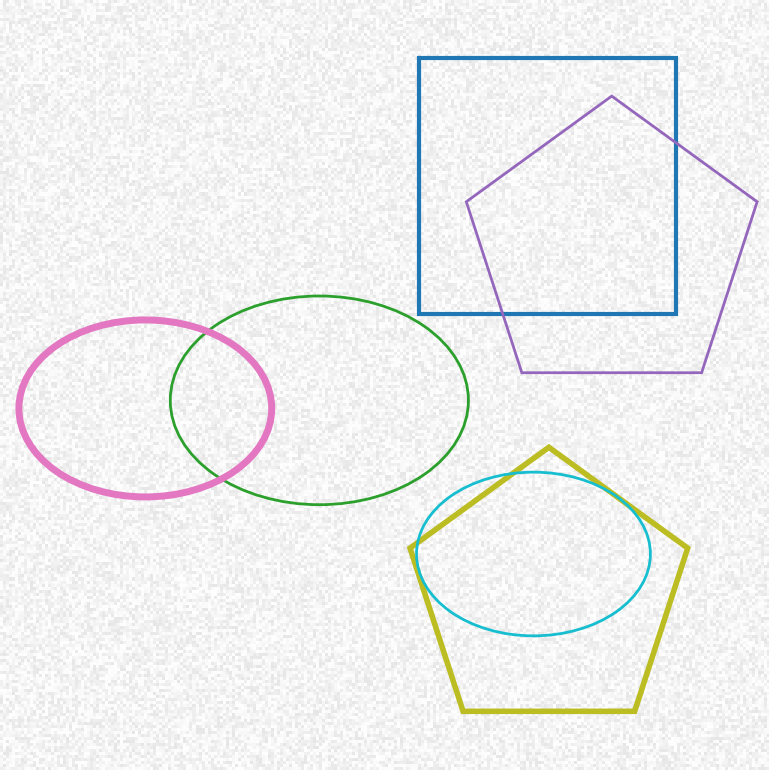[{"shape": "square", "thickness": 1.5, "radius": 0.83, "center": [0.711, 0.758]}, {"shape": "oval", "thickness": 1, "radius": 0.97, "center": [0.415, 0.48]}, {"shape": "pentagon", "thickness": 1, "radius": 0.99, "center": [0.794, 0.677]}, {"shape": "oval", "thickness": 2.5, "radius": 0.82, "center": [0.189, 0.47]}, {"shape": "pentagon", "thickness": 2, "radius": 0.95, "center": [0.713, 0.23]}, {"shape": "oval", "thickness": 1, "radius": 0.76, "center": [0.693, 0.281]}]